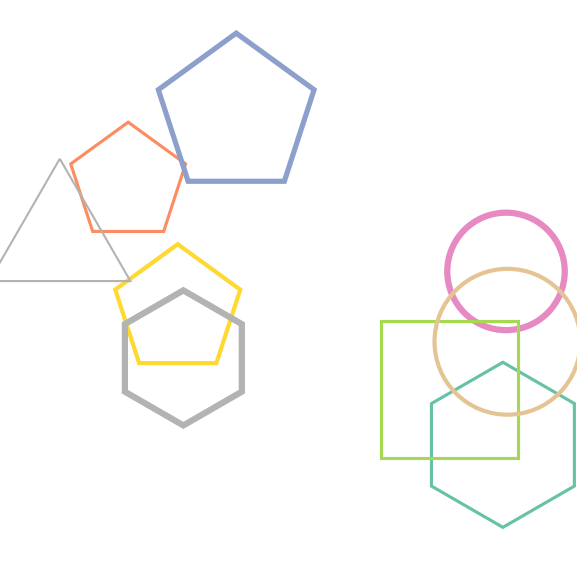[{"shape": "hexagon", "thickness": 1.5, "radius": 0.71, "center": [0.871, 0.229]}, {"shape": "pentagon", "thickness": 1.5, "radius": 0.52, "center": [0.222, 0.683]}, {"shape": "pentagon", "thickness": 2.5, "radius": 0.71, "center": [0.409, 0.8]}, {"shape": "circle", "thickness": 3, "radius": 0.51, "center": [0.876, 0.529]}, {"shape": "square", "thickness": 1.5, "radius": 0.59, "center": [0.778, 0.325]}, {"shape": "pentagon", "thickness": 2, "radius": 0.57, "center": [0.308, 0.462]}, {"shape": "circle", "thickness": 2, "radius": 0.63, "center": [0.879, 0.407]}, {"shape": "hexagon", "thickness": 3, "radius": 0.58, "center": [0.317, 0.379]}, {"shape": "triangle", "thickness": 1, "radius": 0.71, "center": [0.104, 0.583]}]